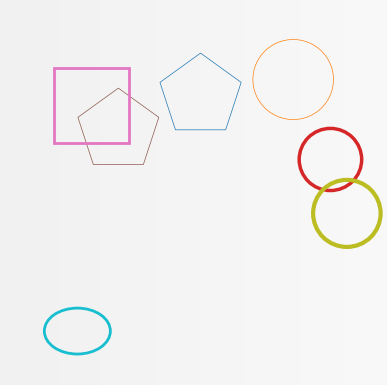[{"shape": "pentagon", "thickness": 0.5, "radius": 0.55, "center": [0.518, 0.752]}, {"shape": "circle", "thickness": 0.5, "radius": 0.52, "center": [0.757, 0.793]}, {"shape": "circle", "thickness": 2.5, "radius": 0.4, "center": [0.853, 0.586]}, {"shape": "pentagon", "thickness": 0.5, "radius": 0.55, "center": [0.305, 0.661]}, {"shape": "square", "thickness": 2, "radius": 0.49, "center": [0.236, 0.725]}, {"shape": "circle", "thickness": 3, "radius": 0.44, "center": [0.895, 0.446]}, {"shape": "oval", "thickness": 2, "radius": 0.43, "center": [0.2, 0.14]}]